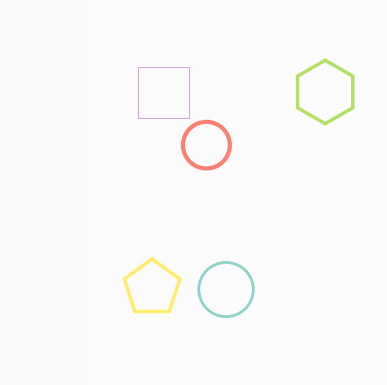[{"shape": "circle", "thickness": 2, "radius": 0.35, "center": [0.583, 0.248]}, {"shape": "circle", "thickness": 3, "radius": 0.3, "center": [0.533, 0.623]}, {"shape": "hexagon", "thickness": 2.5, "radius": 0.41, "center": [0.839, 0.761]}, {"shape": "square", "thickness": 0.5, "radius": 0.33, "center": [0.422, 0.76]}, {"shape": "pentagon", "thickness": 2.5, "radius": 0.38, "center": [0.392, 0.252]}]